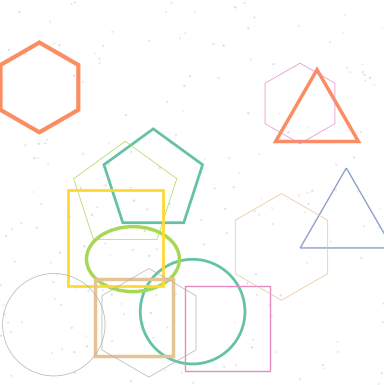[{"shape": "circle", "thickness": 2, "radius": 0.68, "center": [0.5, 0.191]}, {"shape": "pentagon", "thickness": 2, "radius": 0.67, "center": [0.398, 0.531]}, {"shape": "hexagon", "thickness": 3, "radius": 0.58, "center": [0.102, 0.773]}, {"shape": "triangle", "thickness": 2.5, "radius": 0.62, "center": [0.823, 0.695]}, {"shape": "triangle", "thickness": 1, "radius": 0.69, "center": [0.9, 0.425]}, {"shape": "square", "thickness": 1, "radius": 0.56, "center": [0.591, 0.146]}, {"shape": "hexagon", "thickness": 0.5, "radius": 0.52, "center": [0.779, 0.731]}, {"shape": "oval", "thickness": 2.5, "radius": 0.6, "center": [0.345, 0.327]}, {"shape": "pentagon", "thickness": 0.5, "radius": 0.7, "center": [0.325, 0.492]}, {"shape": "square", "thickness": 2, "radius": 0.62, "center": [0.3, 0.381]}, {"shape": "square", "thickness": 2.5, "radius": 0.5, "center": [0.348, 0.175]}, {"shape": "hexagon", "thickness": 0.5, "radius": 0.69, "center": [0.731, 0.359]}, {"shape": "hexagon", "thickness": 0.5, "radius": 0.71, "center": [0.387, 0.162]}, {"shape": "circle", "thickness": 0.5, "radius": 0.67, "center": [0.14, 0.157]}]